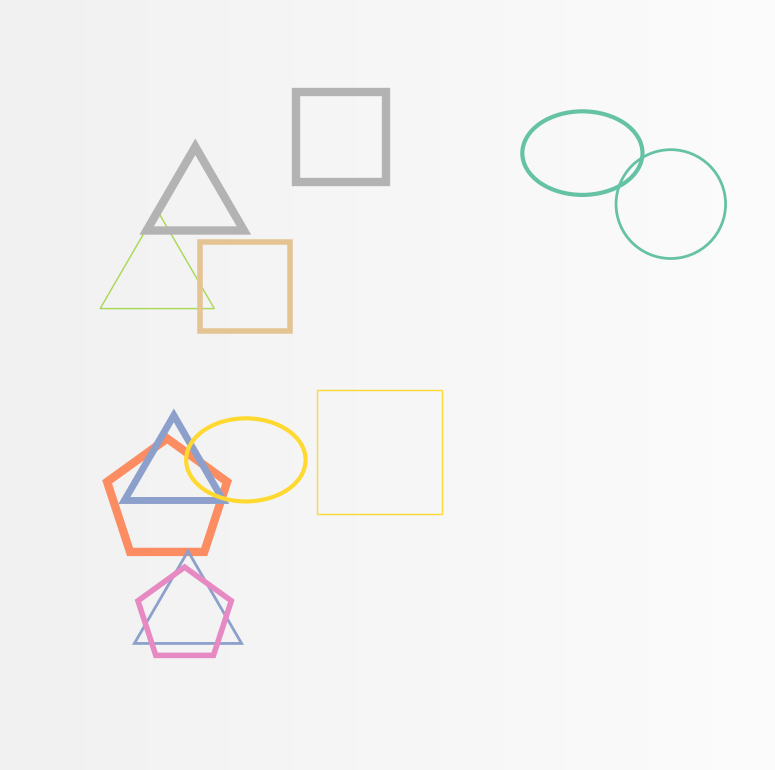[{"shape": "oval", "thickness": 1.5, "radius": 0.39, "center": [0.751, 0.801]}, {"shape": "circle", "thickness": 1, "radius": 0.35, "center": [0.866, 0.735]}, {"shape": "pentagon", "thickness": 3, "radius": 0.41, "center": [0.216, 0.349]}, {"shape": "triangle", "thickness": 2.5, "radius": 0.37, "center": [0.224, 0.387]}, {"shape": "triangle", "thickness": 1, "radius": 0.4, "center": [0.243, 0.204]}, {"shape": "pentagon", "thickness": 2, "radius": 0.32, "center": [0.238, 0.2]}, {"shape": "triangle", "thickness": 0.5, "radius": 0.43, "center": [0.203, 0.642]}, {"shape": "oval", "thickness": 1.5, "radius": 0.39, "center": [0.317, 0.403]}, {"shape": "square", "thickness": 0.5, "radius": 0.4, "center": [0.489, 0.413]}, {"shape": "square", "thickness": 2, "radius": 0.29, "center": [0.317, 0.628]}, {"shape": "triangle", "thickness": 3, "radius": 0.36, "center": [0.252, 0.737]}, {"shape": "square", "thickness": 3, "radius": 0.29, "center": [0.44, 0.822]}]